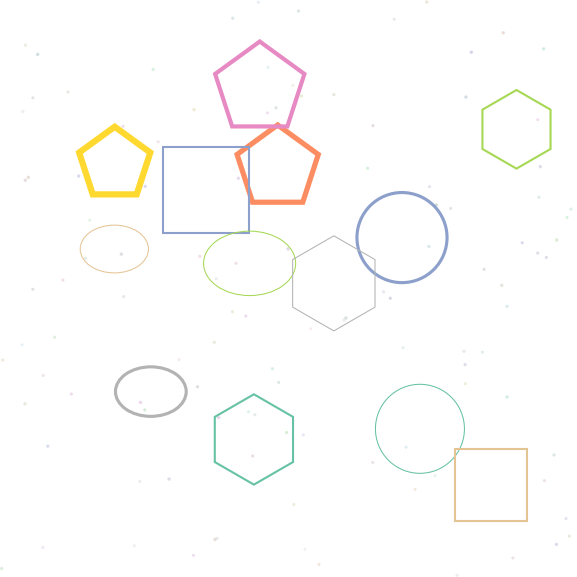[{"shape": "circle", "thickness": 0.5, "radius": 0.39, "center": [0.727, 0.257]}, {"shape": "hexagon", "thickness": 1, "radius": 0.39, "center": [0.44, 0.238]}, {"shape": "pentagon", "thickness": 2.5, "radius": 0.37, "center": [0.481, 0.709]}, {"shape": "circle", "thickness": 1.5, "radius": 0.39, "center": [0.696, 0.588]}, {"shape": "square", "thickness": 1, "radius": 0.37, "center": [0.357, 0.671]}, {"shape": "pentagon", "thickness": 2, "radius": 0.41, "center": [0.45, 0.846]}, {"shape": "hexagon", "thickness": 1, "radius": 0.34, "center": [0.894, 0.775]}, {"shape": "oval", "thickness": 0.5, "radius": 0.4, "center": [0.432, 0.543]}, {"shape": "pentagon", "thickness": 3, "radius": 0.32, "center": [0.199, 0.715]}, {"shape": "square", "thickness": 1, "radius": 0.31, "center": [0.85, 0.16]}, {"shape": "oval", "thickness": 0.5, "radius": 0.3, "center": [0.198, 0.568]}, {"shape": "hexagon", "thickness": 0.5, "radius": 0.41, "center": [0.578, 0.508]}, {"shape": "oval", "thickness": 1.5, "radius": 0.31, "center": [0.261, 0.321]}]